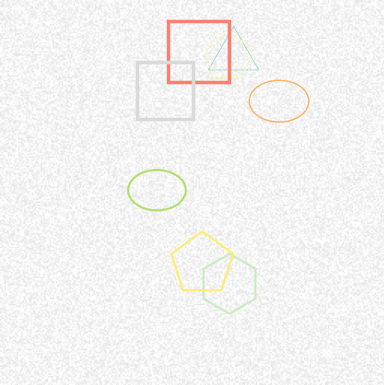[{"shape": "triangle", "thickness": 0.5, "radius": 0.38, "center": [0.607, 0.856]}, {"shape": "pentagon", "thickness": 0.5, "radius": 0.32, "center": [0.593, 0.854]}, {"shape": "square", "thickness": 2.5, "radius": 0.4, "center": [0.515, 0.867]}, {"shape": "oval", "thickness": 1, "radius": 0.39, "center": [0.725, 0.737]}, {"shape": "oval", "thickness": 1.5, "radius": 0.37, "center": [0.408, 0.506]}, {"shape": "square", "thickness": 2.5, "radius": 0.37, "center": [0.429, 0.764]}, {"shape": "hexagon", "thickness": 1.5, "radius": 0.39, "center": [0.596, 0.263]}, {"shape": "pentagon", "thickness": 1.5, "radius": 0.42, "center": [0.525, 0.314]}]